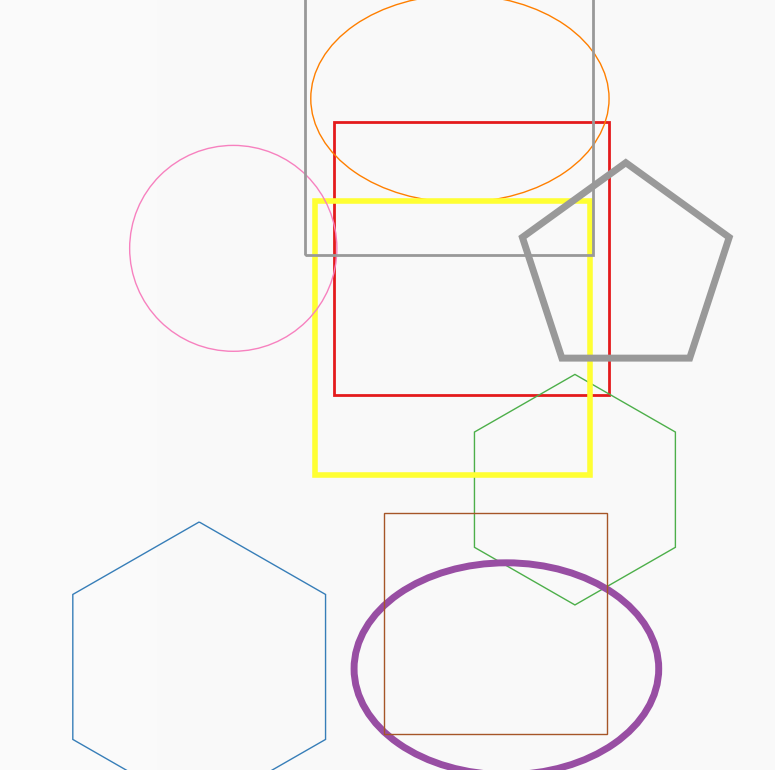[{"shape": "square", "thickness": 1, "radius": 0.89, "center": [0.608, 0.664]}, {"shape": "hexagon", "thickness": 0.5, "radius": 0.94, "center": [0.257, 0.134]}, {"shape": "hexagon", "thickness": 0.5, "radius": 0.75, "center": [0.742, 0.364]}, {"shape": "oval", "thickness": 2.5, "radius": 0.98, "center": [0.653, 0.132]}, {"shape": "oval", "thickness": 0.5, "radius": 0.96, "center": [0.593, 0.872]}, {"shape": "square", "thickness": 2, "radius": 0.89, "center": [0.584, 0.562]}, {"shape": "square", "thickness": 0.5, "radius": 0.72, "center": [0.639, 0.19]}, {"shape": "circle", "thickness": 0.5, "radius": 0.67, "center": [0.301, 0.677]}, {"shape": "pentagon", "thickness": 2.5, "radius": 0.7, "center": [0.807, 0.648]}, {"shape": "square", "thickness": 1, "radius": 0.93, "center": [0.579, 0.855]}]